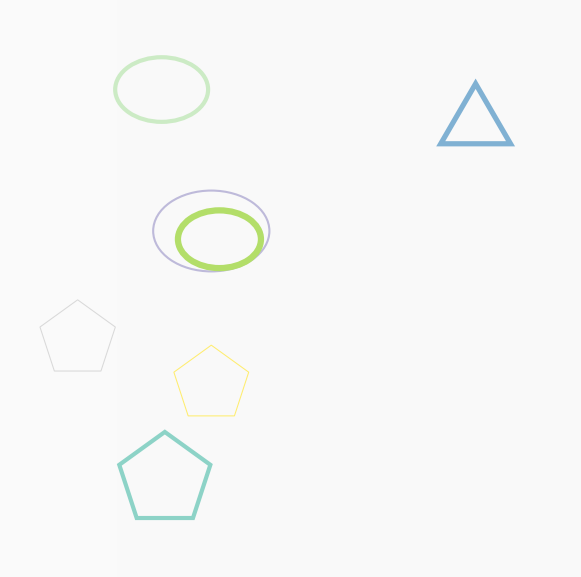[{"shape": "pentagon", "thickness": 2, "radius": 0.41, "center": [0.284, 0.169]}, {"shape": "oval", "thickness": 1, "radius": 0.5, "center": [0.364, 0.599]}, {"shape": "triangle", "thickness": 2.5, "radius": 0.35, "center": [0.818, 0.785]}, {"shape": "oval", "thickness": 3, "radius": 0.36, "center": [0.378, 0.585]}, {"shape": "pentagon", "thickness": 0.5, "radius": 0.34, "center": [0.134, 0.412]}, {"shape": "oval", "thickness": 2, "radius": 0.4, "center": [0.278, 0.844]}, {"shape": "pentagon", "thickness": 0.5, "radius": 0.34, "center": [0.364, 0.334]}]